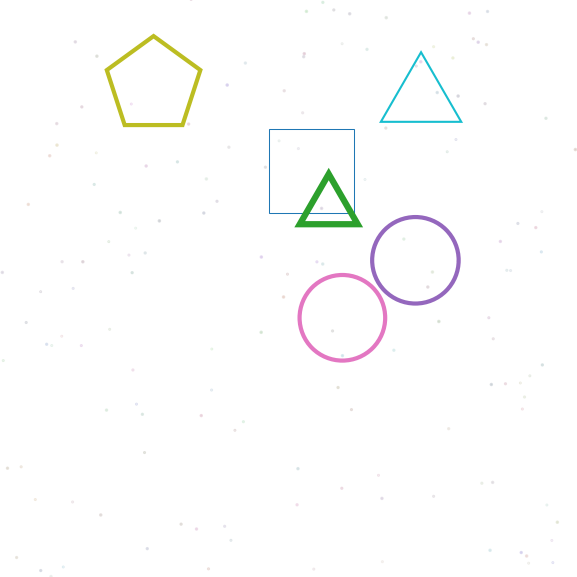[{"shape": "square", "thickness": 0.5, "radius": 0.37, "center": [0.539, 0.703]}, {"shape": "triangle", "thickness": 3, "radius": 0.29, "center": [0.569, 0.64]}, {"shape": "circle", "thickness": 2, "radius": 0.37, "center": [0.719, 0.548]}, {"shape": "circle", "thickness": 2, "radius": 0.37, "center": [0.593, 0.449]}, {"shape": "pentagon", "thickness": 2, "radius": 0.43, "center": [0.266, 0.851]}, {"shape": "triangle", "thickness": 1, "radius": 0.4, "center": [0.729, 0.828]}]